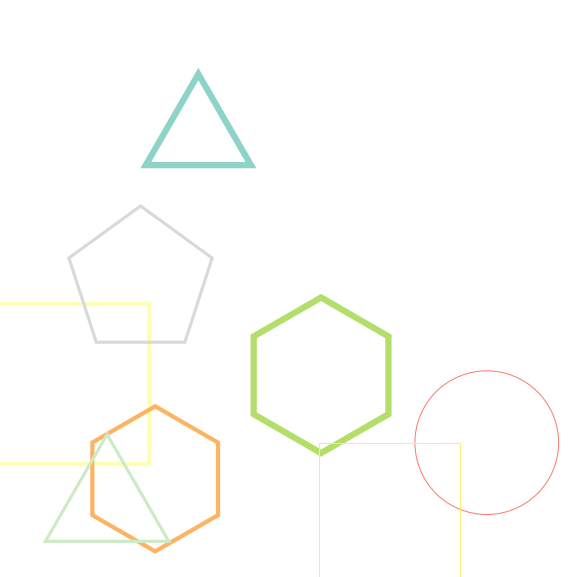[{"shape": "triangle", "thickness": 3, "radius": 0.53, "center": [0.344, 0.766]}, {"shape": "square", "thickness": 2, "radius": 0.69, "center": [0.12, 0.334]}, {"shape": "circle", "thickness": 0.5, "radius": 0.62, "center": [0.843, 0.233]}, {"shape": "hexagon", "thickness": 2, "radius": 0.63, "center": [0.269, 0.17]}, {"shape": "hexagon", "thickness": 3, "radius": 0.67, "center": [0.556, 0.349]}, {"shape": "pentagon", "thickness": 1.5, "radius": 0.65, "center": [0.243, 0.512]}, {"shape": "triangle", "thickness": 1.5, "radius": 0.62, "center": [0.185, 0.123]}, {"shape": "square", "thickness": 0.5, "radius": 0.61, "center": [0.675, 0.109]}]